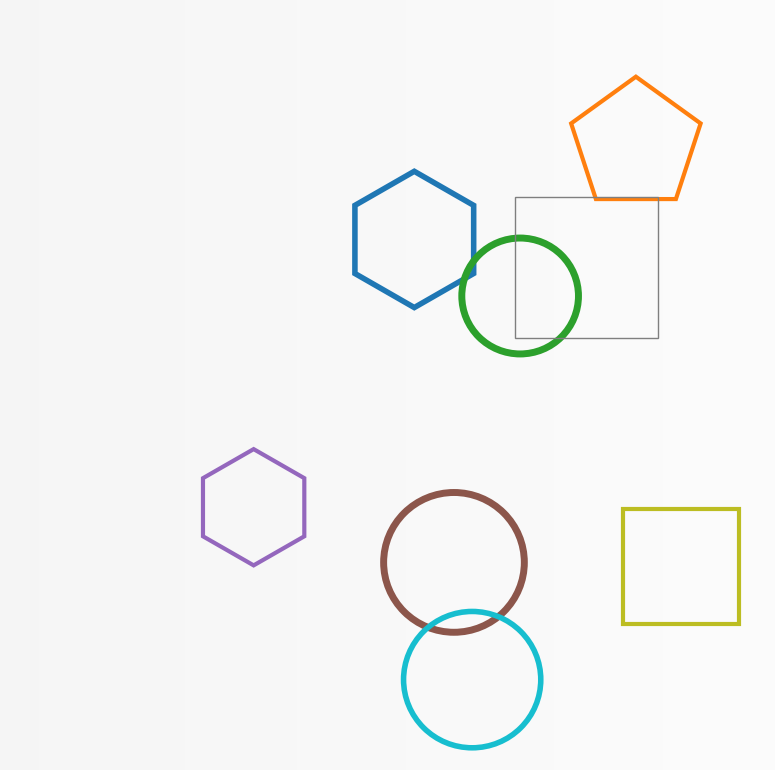[{"shape": "hexagon", "thickness": 2, "radius": 0.44, "center": [0.535, 0.689]}, {"shape": "pentagon", "thickness": 1.5, "radius": 0.44, "center": [0.821, 0.813]}, {"shape": "circle", "thickness": 2.5, "radius": 0.38, "center": [0.671, 0.616]}, {"shape": "hexagon", "thickness": 1.5, "radius": 0.38, "center": [0.327, 0.341]}, {"shape": "circle", "thickness": 2.5, "radius": 0.45, "center": [0.586, 0.27]}, {"shape": "square", "thickness": 0.5, "radius": 0.46, "center": [0.757, 0.652]}, {"shape": "square", "thickness": 1.5, "radius": 0.37, "center": [0.879, 0.264]}, {"shape": "circle", "thickness": 2, "radius": 0.44, "center": [0.609, 0.117]}]